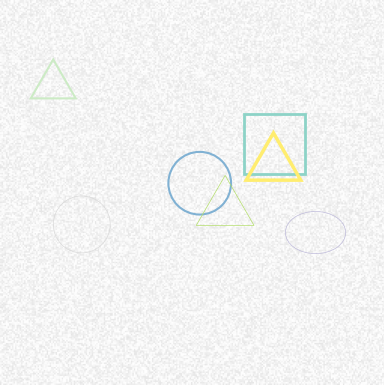[{"shape": "square", "thickness": 2, "radius": 0.39, "center": [0.713, 0.626]}, {"shape": "oval", "thickness": 0.5, "radius": 0.39, "center": [0.82, 0.396]}, {"shape": "circle", "thickness": 1.5, "radius": 0.41, "center": [0.519, 0.524]}, {"shape": "triangle", "thickness": 0.5, "radius": 0.43, "center": [0.585, 0.458]}, {"shape": "circle", "thickness": 0.5, "radius": 0.37, "center": [0.212, 0.417]}, {"shape": "triangle", "thickness": 1.5, "radius": 0.34, "center": [0.138, 0.778]}, {"shape": "triangle", "thickness": 2.5, "radius": 0.41, "center": [0.71, 0.573]}]